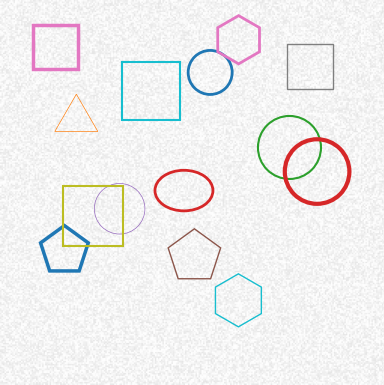[{"shape": "circle", "thickness": 2, "radius": 0.29, "center": [0.546, 0.812]}, {"shape": "pentagon", "thickness": 2.5, "radius": 0.33, "center": [0.167, 0.349]}, {"shape": "triangle", "thickness": 0.5, "radius": 0.32, "center": [0.198, 0.691]}, {"shape": "circle", "thickness": 1.5, "radius": 0.41, "center": [0.752, 0.617]}, {"shape": "circle", "thickness": 3, "radius": 0.42, "center": [0.824, 0.554]}, {"shape": "oval", "thickness": 2, "radius": 0.38, "center": [0.478, 0.505]}, {"shape": "circle", "thickness": 0.5, "radius": 0.33, "center": [0.311, 0.458]}, {"shape": "pentagon", "thickness": 1, "radius": 0.36, "center": [0.505, 0.334]}, {"shape": "hexagon", "thickness": 2, "radius": 0.31, "center": [0.62, 0.897]}, {"shape": "square", "thickness": 2.5, "radius": 0.29, "center": [0.144, 0.878]}, {"shape": "square", "thickness": 1, "radius": 0.29, "center": [0.805, 0.828]}, {"shape": "square", "thickness": 1.5, "radius": 0.39, "center": [0.241, 0.439]}, {"shape": "hexagon", "thickness": 1, "radius": 0.34, "center": [0.619, 0.22]}, {"shape": "square", "thickness": 1.5, "radius": 0.37, "center": [0.392, 0.764]}]